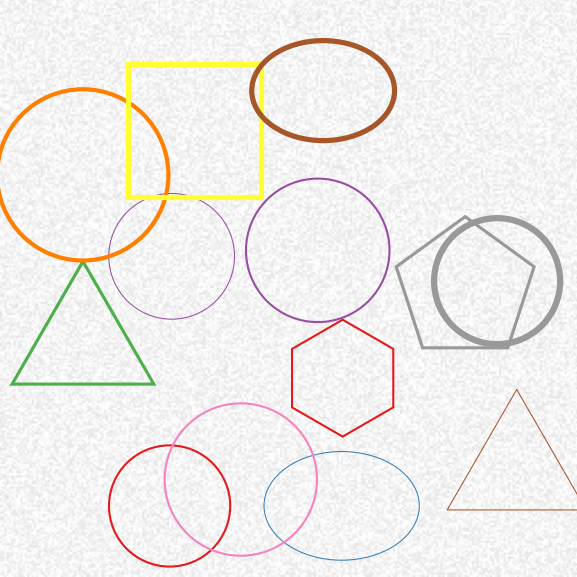[{"shape": "hexagon", "thickness": 1, "radius": 0.51, "center": [0.593, 0.344]}, {"shape": "circle", "thickness": 1, "radius": 0.52, "center": [0.294, 0.123]}, {"shape": "oval", "thickness": 0.5, "radius": 0.67, "center": [0.592, 0.123]}, {"shape": "triangle", "thickness": 1.5, "radius": 0.71, "center": [0.144, 0.405]}, {"shape": "circle", "thickness": 1, "radius": 0.62, "center": [0.55, 0.566]}, {"shape": "circle", "thickness": 0.5, "radius": 0.54, "center": [0.297, 0.555]}, {"shape": "circle", "thickness": 2, "radius": 0.74, "center": [0.143, 0.696]}, {"shape": "square", "thickness": 2.5, "radius": 0.58, "center": [0.338, 0.772]}, {"shape": "triangle", "thickness": 0.5, "radius": 0.7, "center": [0.895, 0.186]}, {"shape": "oval", "thickness": 2.5, "radius": 0.62, "center": [0.56, 0.842]}, {"shape": "circle", "thickness": 1, "radius": 0.66, "center": [0.417, 0.169]}, {"shape": "pentagon", "thickness": 1.5, "radius": 0.63, "center": [0.806, 0.498]}, {"shape": "circle", "thickness": 3, "radius": 0.55, "center": [0.861, 0.512]}]